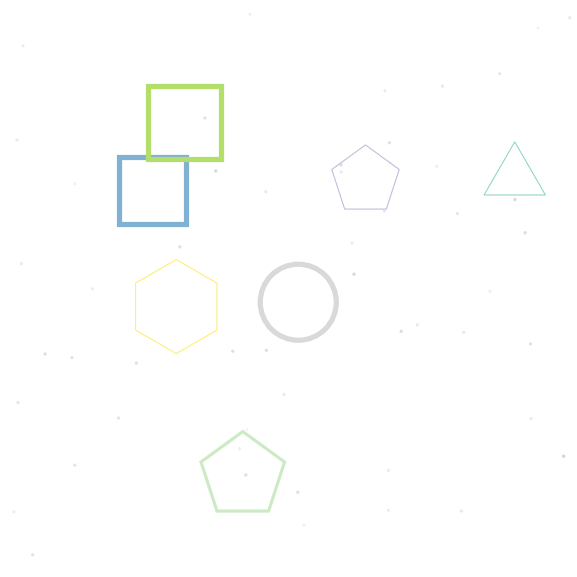[{"shape": "triangle", "thickness": 0.5, "radius": 0.31, "center": [0.891, 0.692]}, {"shape": "pentagon", "thickness": 0.5, "radius": 0.31, "center": [0.633, 0.687]}, {"shape": "square", "thickness": 2.5, "radius": 0.29, "center": [0.264, 0.669]}, {"shape": "square", "thickness": 2.5, "radius": 0.31, "center": [0.32, 0.787]}, {"shape": "circle", "thickness": 2.5, "radius": 0.33, "center": [0.516, 0.476]}, {"shape": "pentagon", "thickness": 1.5, "radius": 0.38, "center": [0.42, 0.176]}, {"shape": "hexagon", "thickness": 0.5, "radius": 0.41, "center": [0.305, 0.468]}]